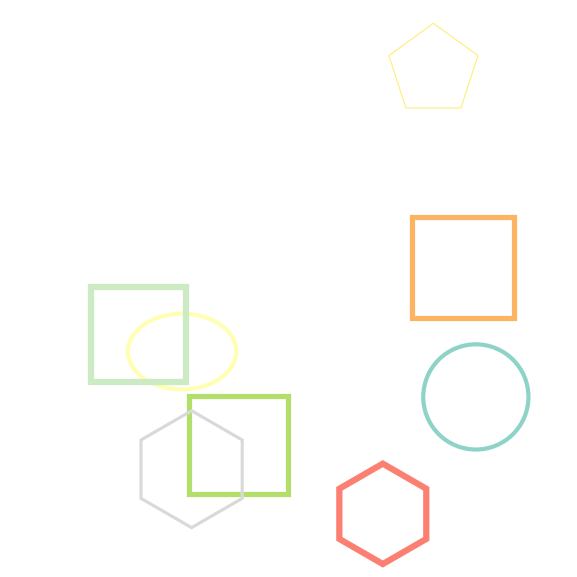[{"shape": "circle", "thickness": 2, "radius": 0.46, "center": [0.824, 0.312]}, {"shape": "oval", "thickness": 2, "radius": 0.47, "center": [0.315, 0.39]}, {"shape": "hexagon", "thickness": 3, "radius": 0.43, "center": [0.663, 0.109]}, {"shape": "square", "thickness": 2.5, "radius": 0.44, "center": [0.802, 0.536]}, {"shape": "square", "thickness": 2.5, "radius": 0.43, "center": [0.413, 0.228]}, {"shape": "hexagon", "thickness": 1.5, "radius": 0.51, "center": [0.332, 0.187]}, {"shape": "square", "thickness": 3, "radius": 0.41, "center": [0.24, 0.42]}, {"shape": "pentagon", "thickness": 0.5, "radius": 0.41, "center": [0.751, 0.878]}]